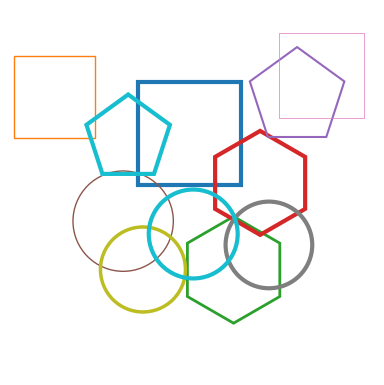[{"shape": "square", "thickness": 3, "radius": 0.67, "center": [0.492, 0.653]}, {"shape": "square", "thickness": 1, "radius": 0.53, "center": [0.141, 0.749]}, {"shape": "hexagon", "thickness": 2, "radius": 0.69, "center": [0.607, 0.299]}, {"shape": "hexagon", "thickness": 3, "radius": 0.68, "center": [0.676, 0.525]}, {"shape": "pentagon", "thickness": 1.5, "radius": 0.65, "center": [0.772, 0.749]}, {"shape": "circle", "thickness": 1, "radius": 0.65, "center": [0.32, 0.426]}, {"shape": "square", "thickness": 0.5, "radius": 0.55, "center": [0.836, 0.805]}, {"shape": "circle", "thickness": 3, "radius": 0.56, "center": [0.699, 0.364]}, {"shape": "circle", "thickness": 2.5, "radius": 0.55, "center": [0.371, 0.3]}, {"shape": "circle", "thickness": 3, "radius": 0.58, "center": [0.502, 0.392]}, {"shape": "pentagon", "thickness": 3, "radius": 0.57, "center": [0.333, 0.641]}]